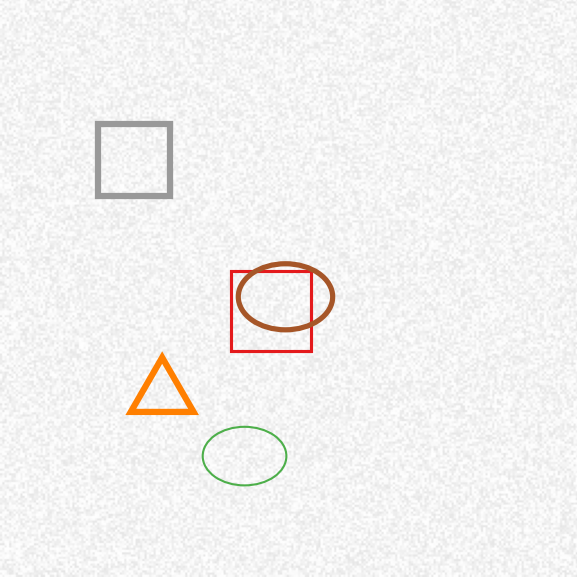[{"shape": "square", "thickness": 1.5, "radius": 0.35, "center": [0.469, 0.46]}, {"shape": "oval", "thickness": 1, "radius": 0.36, "center": [0.423, 0.209]}, {"shape": "triangle", "thickness": 3, "radius": 0.31, "center": [0.281, 0.317]}, {"shape": "oval", "thickness": 2.5, "radius": 0.41, "center": [0.494, 0.485]}, {"shape": "square", "thickness": 3, "radius": 0.31, "center": [0.232, 0.722]}]